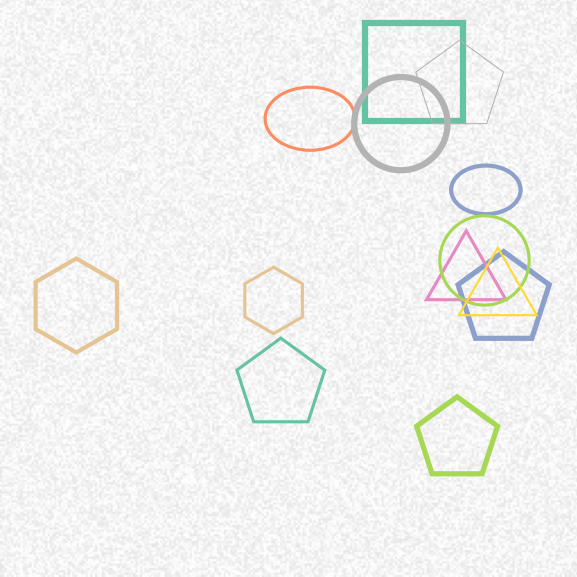[{"shape": "square", "thickness": 3, "radius": 0.42, "center": [0.717, 0.874]}, {"shape": "pentagon", "thickness": 1.5, "radius": 0.4, "center": [0.486, 0.334]}, {"shape": "oval", "thickness": 1.5, "radius": 0.39, "center": [0.537, 0.794]}, {"shape": "pentagon", "thickness": 2.5, "radius": 0.42, "center": [0.872, 0.48]}, {"shape": "oval", "thickness": 2, "radius": 0.3, "center": [0.841, 0.67]}, {"shape": "triangle", "thickness": 1.5, "radius": 0.4, "center": [0.807, 0.52]}, {"shape": "pentagon", "thickness": 2.5, "radius": 0.37, "center": [0.792, 0.238]}, {"shape": "circle", "thickness": 1.5, "radius": 0.39, "center": [0.839, 0.548]}, {"shape": "triangle", "thickness": 1, "radius": 0.39, "center": [0.862, 0.492]}, {"shape": "hexagon", "thickness": 1.5, "radius": 0.29, "center": [0.474, 0.479]}, {"shape": "hexagon", "thickness": 2, "radius": 0.41, "center": [0.132, 0.47]}, {"shape": "pentagon", "thickness": 0.5, "radius": 0.4, "center": [0.796, 0.85]}, {"shape": "circle", "thickness": 3, "radius": 0.4, "center": [0.694, 0.785]}]